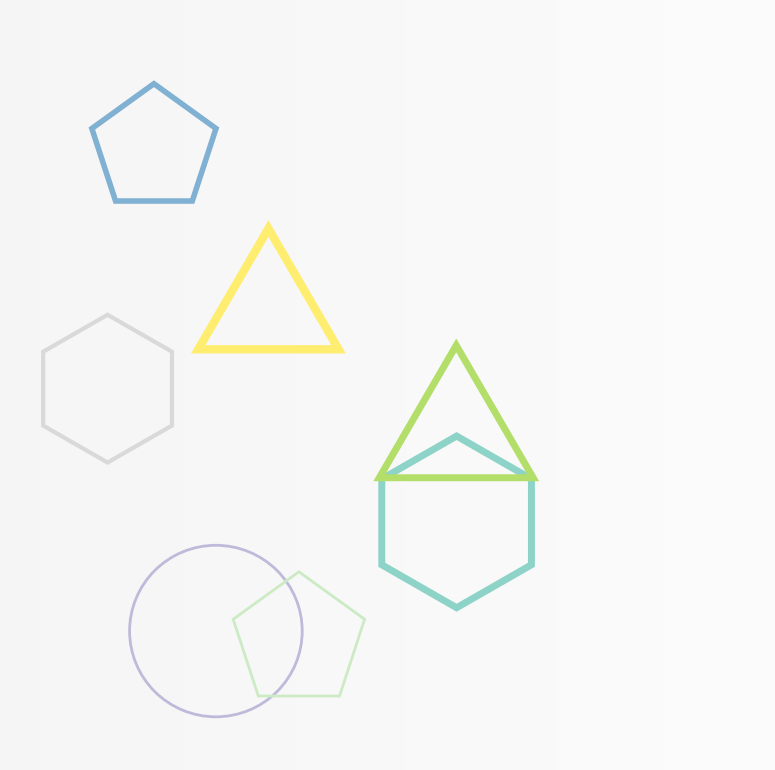[{"shape": "hexagon", "thickness": 2.5, "radius": 0.56, "center": [0.589, 0.322]}, {"shape": "circle", "thickness": 1, "radius": 0.56, "center": [0.279, 0.18]}, {"shape": "pentagon", "thickness": 2, "radius": 0.42, "center": [0.199, 0.807]}, {"shape": "triangle", "thickness": 2.5, "radius": 0.57, "center": [0.589, 0.437]}, {"shape": "hexagon", "thickness": 1.5, "radius": 0.48, "center": [0.139, 0.495]}, {"shape": "pentagon", "thickness": 1, "radius": 0.45, "center": [0.386, 0.168]}, {"shape": "triangle", "thickness": 3, "radius": 0.52, "center": [0.346, 0.599]}]